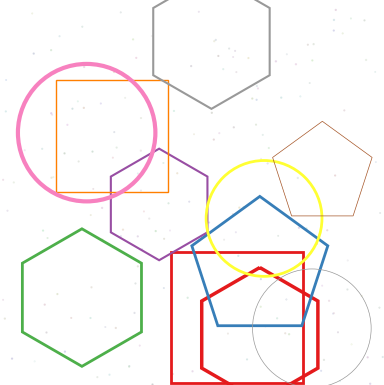[{"shape": "hexagon", "thickness": 2.5, "radius": 0.87, "center": [0.675, 0.131]}, {"shape": "square", "thickness": 2, "radius": 0.85, "center": [0.616, 0.176]}, {"shape": "pentagon", "thickness": 2, "radius": 0.93, "center": [0.675, 0.304]}, {"shape": "hexagon", "thickness": 2, "radius": 0.89, "center": [0.213, 0.227]}, {"shape": "hexagon", "thickness": 1.5, "radius": 0.72, "center": [0.413, 0.469]}, {"shape": "square", "thickness": 1, "radius": 0.73, "center": [0.291, 0.647]}, {"shape": "circle", "thickness": 2, "radius": 0.75, "center": [0.686, 0.433]}, {"shape": "pentagon", "thickness": 0.5, "radius": 0.68, "center": [0.837, 0.549]}, {"shape": "circle", "thickness": 3, "radius": 0.89, "center": [0.225, 0.655]}, {"shape": "hexagon", "thickness": 1.5, "radius": 0.87, "center": [0.549, 0.892]}, {"shape": "circle", "thickness": 0.5, "radius": 0.77, "center": [0.81, 0.147]}]